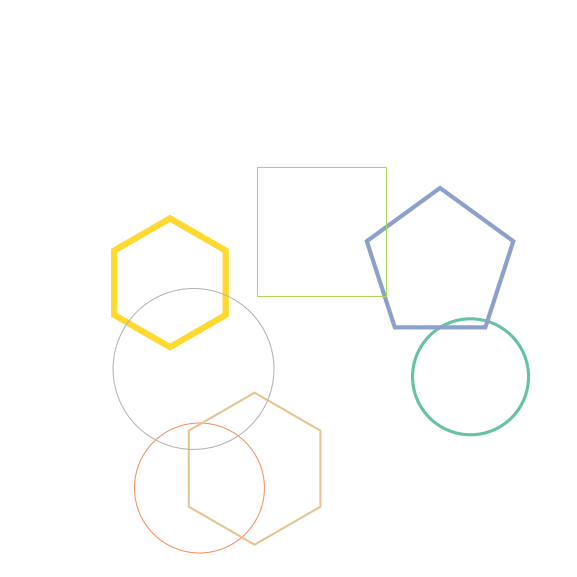[{"shape": "circle", "thickness": 1.5, "radius": 0.5, "center": [0.815, 0.347]}, {"shape": "circle", "thickness": 0.5, "radius": 0.56, "center": [0.345, 0.154]}, {"shape": "pentagon", "thickness": 2, "radius": 0.67, "center": [0.762, 0.54]}, {"shape": "square", "thickness": 0.5, "radius": 0.56, "center": [0.556, 0.599]}, {"shape": "hexagon", "thickness": 3, "radius": 0.56, "center": [0.294, 0.509]}, {"shape": "hexagon", "thickness": 1, "radius": 0.66, "center": [0.441, 0.188]}, {"shape": "circle", "thickness": 0.5, "radius": 0.7, "center": [0.335, 0.36]}]